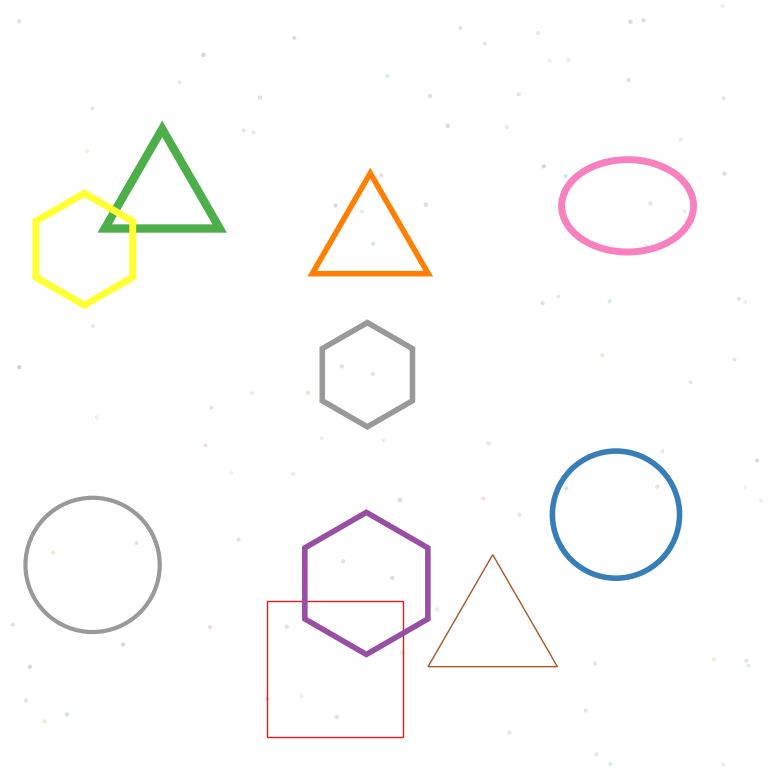[{"shape": "square", "thickness": 0.5, "radius": 0.44, "center": [0.436, 0.131]}, {"shape": "circle", "thickness": 2, "radius": 0.41, "center": [0.8, 0.332]}, {"shape": "triangle", "thickness": 3, "radius": 0.43, "center": [0.211, 0.746]}, {"shape": "hexagon", "thickness": 2, "radius": 0.46, "center": [0.476, 0.242]}, {"shape": "triangle", "thickness": 2, "radius": 0.43, "center": [0.481, 0.688]}, {"shape": "hexagon", "thickness": 2.5, "radius": 0.36, "center": [0.109, 0.676]}, {"shape": "triangle", "thickness": 0.5, "radius": 0.48, "center": [0.64, 0.183]}, {"shape": "oval", "thickness": 2.5, "radius": 0.43, "center": [0.815, 0.733]}, {"shape": "hexagon", "thickness": 2, "radius": 0.34, "center": [0.477, 0.513]}, {"shape": "circle", "thickness": 1.5, "radius": 0.44, "center": [0.12, 0.266]}]